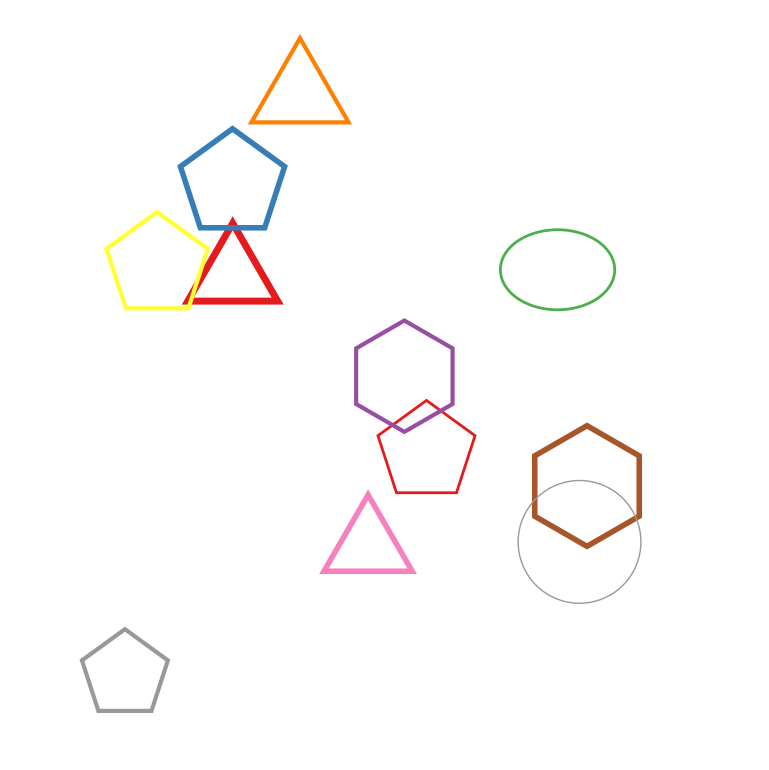[{"shape": "triangle", "thickness": 2.5, "radius": 0.34, "center": [0.302, 0.643]}, {"shape": "pentagon", "thickness": 1, "radius": 0.33, "center": [0.554, 0.414]}, {"shape": "pentagon", "thickness": 2, "radius": 0.36, "center": [0.302, 0.762]}, {"shape": "oval", "thickness": 1, "radius": 0.37, "center": [0.724, 0.65]}, {"shape": "hexagon", "thickness": 1.5, "radius": 0.36, "center": [0.525, 0.511]}, {"shape": "triangle", "thickness": 1.5, "radius": 0.36, "center": [0.39, 0.878]}, {"shape": "pentagon", "thickness": 1.5, "radius": 0.35, "center": [0.204, 0.656]}, {"shape": "hexagon", "thickness": 2, "radius": 0.39, "center": [0.762, 0.369]}, {"shape": "triangle", "thickness": 2, "radius": 0.33, "center": [0.478, 0.291]}, {"shape": "circle", "thickness": 0.5, "radius": 0.4, "center": [0.753, 0.296]}, {"shape": "pentagon", "thickness": 1.5, "radius": 0.29, "center": [0.162, 0.124]}]